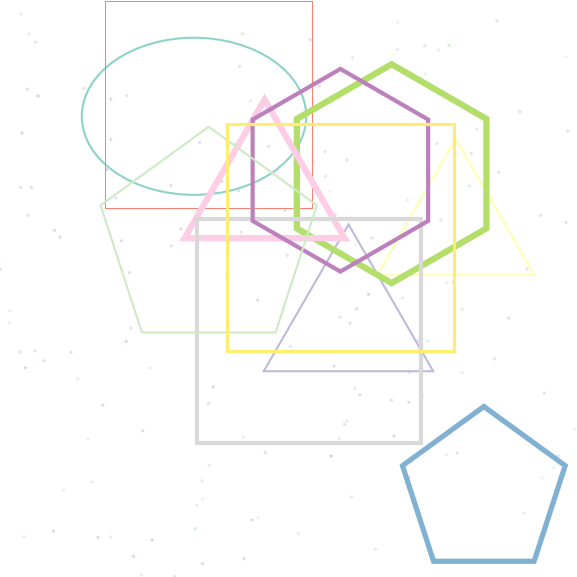[{"shape": "oval", "thickness": 1, "radius": 0.97, "center": [0.336, 0.798]}, {"shape": "triangle", "thickness": 1, "radius": 0.79, "center": [0.789, 0.602]}, {"shape": "triangle", "thickness": 1, "radius": 0.85, "center": [0.603, 0.441]}, {"shape": "square", "thickness": 0.5, "radius": 0.9, "center": [0.361, 0.818]}, {"shape": "pentagon", "thickness": 2.5, "radius": 0.74, "center": [0.838, 0.147]}, {"shape": "hexagon", "thickness": 3, "radius": 0.95, "center": [0.678, 0.698]}, {"shape": "triangle", "thickness": 3, "radius": 0.8, "center": [0.458, 0.667]}, {"shape": "square", "thickness": 2, "radius": 0.97, "center": [0.535, 0.426]}, {"shape": "hexagon", "thickness": 2, "radius": 0.88, "center": [0.589, 0.704]}, {"shape": "pentagon", "thickness": 1, "radius": 0.98, "center": [0.361, 0.583]}, {"shape": "square", "thickness": 1.5, "radius": 0.98, "center": [0.589, 0.588]}]